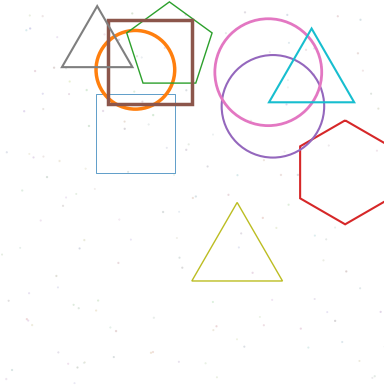[{"shape": "square", "thickness": 0.5, "radius": 0.51, "center": [0.353, 0.653]}, {"shape": "circle", "thickness": 2.5, "radius": 0.51, "center": [0.352, 0.819]}, {"shape": "pentagon", "thickness": 1, "radius": 0.58, "center": [0.44, 0.878]}, {"shape": "hexagon", "thickness": 1.5, "radius": 0.68, "center": [0.896, 0.552]}, {"shape": "circle", "thickness": 1.5, "radius": 0.67, "center": [0.709, 0.724]}, {"shape": "square", "thickness": 2.5, "radius": 0.54, "center": [0.389, 0.839]}, {"shape": "circle", "thickness": 2, "radius": 0.69, "center": [0.697, 0.812]}, {"shape": "triangle", "thickness": 1.5, "radius": 0.53, "center": [0.252, 0.878]}, {"shape": "triangle", "thickness": 1, "radius": 0.68, "center": [0.616, 0.338]}, {"shape": "triangle", "thickness": 1.5, "radius": 0.64, "center": [0.809, 0.798]}]